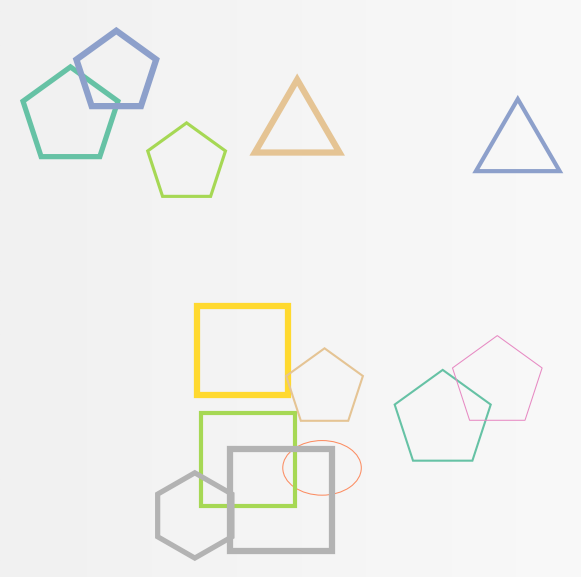[{"shape": "pentagon", "thickness": 2.5, "radius": 0.43, "center": [0.121, 0.797]}, {"shape": "pentagon", "thickness": 1, "radius": 0.43, "center": [0.762, 0.272]}, {"shape": "oval", "thickness": 0.5, "radius": 0.34, "center": [0.554, 0.189]}, {"shape": "triangle", "thickness": 2, "radius": 0.42, "center": [0.891, 0.744]}, {"shape": "pentagon", "thickness": 3, "radius": 0.36, "center": [0.2, 0.874]}, {"shape": "pentagon", "thickness": 0.5, "radius": 0.41, "center": [0.856, 0.337]}, {"shape": "square", "thickness": 2, "radius": 0.4, "center": [0.427, 0.203]}, {"shape": "pentagon", "thickness": 1.5, "radius": 0.35, "center": [0.321, 0.716]}, {"shape": "square", "thickness": 3, "radius": 0.39, "center": [0.417, 0.392]}, {"shape": "triangle", "thickness": 3, "radius": 0.42, "center": [0.511, 0.777]}, {"shape": "pentagon", "thickness": 1, "radius": 0.35, "center": [0.558, 0.327]}, {"shape": "square", "thickness": 3, "radius": 0.44, "center": [0.483, 0.133]}, {"shape": "hexagon", "thickness": 2.5, "radius": 0.37, "center": [0.335, 0.107]}]